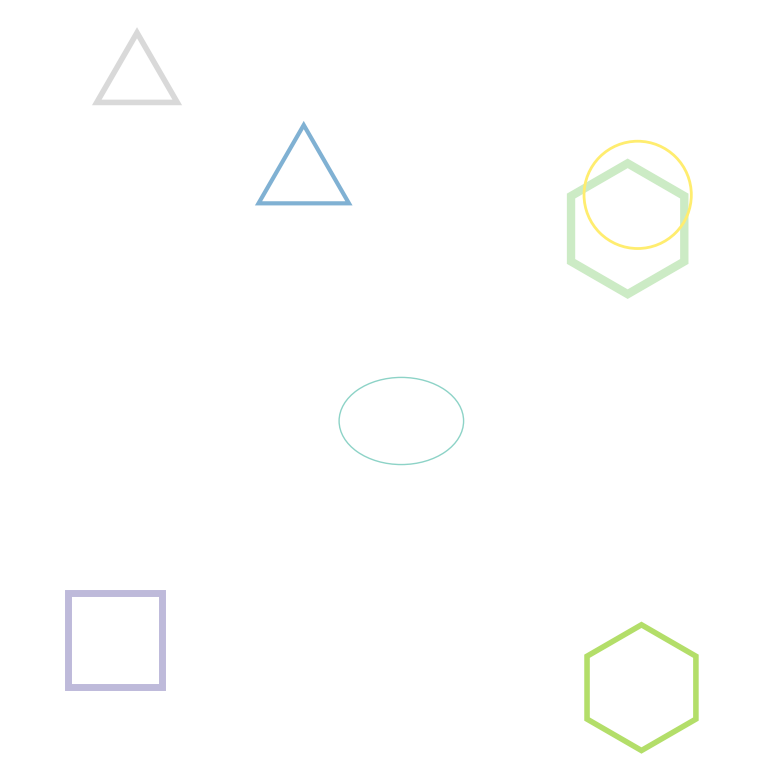[{"shape": "oval", "thickness": 0.5, "radius": 0.4, "center": [0.521, 0.453]}, {"shape": "square", "thickness": 2.5, "radius": 0.3, "center": [0.15, 0.169]}, {"shape": "triangle", "thickness": 1.5, "radius": 0.34, "center": [0.394, 0.77]}, {"shape": "hexagon", "thickness": 2, "radius": 0.41, "center": [0.833, 0.107]}, {"shape": "triangle", "thickness": 2, "radius": 0.3, "center": [0.178, 0.897]}, {"shape": "hexagon", "thickness": 3, "radius": 0.42, "center": [0.815, 0.703]}, {"shape": "circle", "thickness": 1, "radius": 0.35, "center": [0.828, 0.747]}]